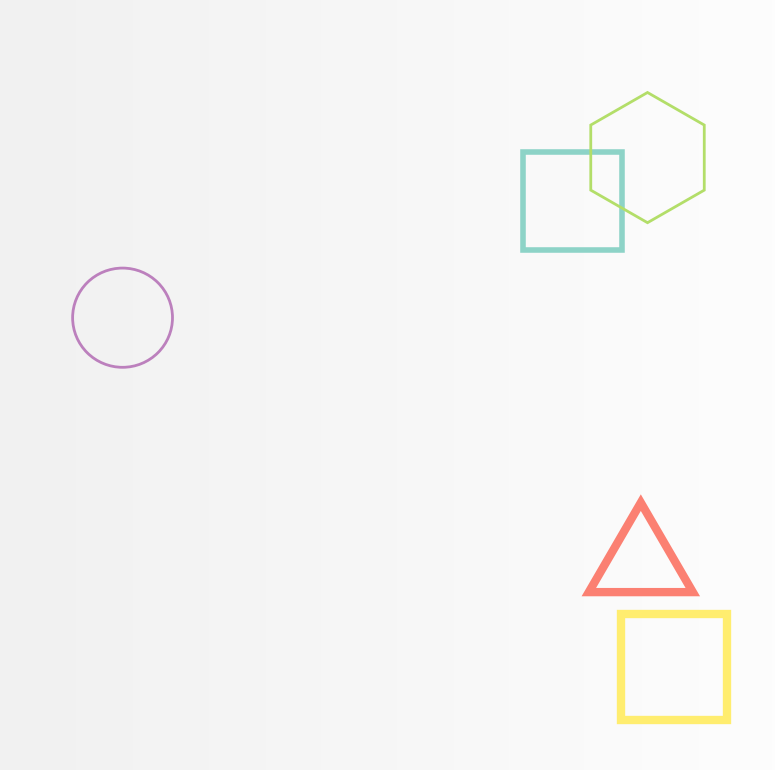[{"shape": "square", "thickness": 2, "radius": 0.32, "center": [0.739, 0.739]}, {"shape": "triangle", "thickness": 3, "radius": 0.39, "center": [0.827, 0.27]}, {"shape": "hexagon", "thickness": 1, "radius": 0.42, "center": [0.835, 0.795]}, {"shape": "circle", "thickness": 1, "radius": 0.32, "center": [0.158, 0.587]}, {"shape": "square", "thickness": 3, "radius": 0.34, "center": [0.869, 0.133]}]